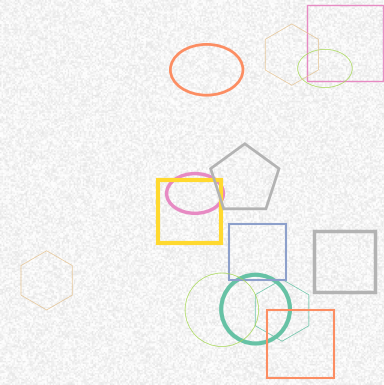[{"shape": "circle", "thickness": 3, "radius": 0.45, "center": [0.664, 0.197]}, {"shape": "hexagon", "thickness": 0.5, "radius": 0.4, "center": [0.733, 0.194]}, {"shape": "square", "thickness": 1.5, "radius": 0.44, "center": [0.78, 0.107]}, {"shape": "oval", "thickness": 2, "radius": 0.47, "center": [0.537, 0.819]}, {"shape": "square", "thickness": 1.5, "radius": 0.37, "center": [0.669, 0.346]}, {"shape": "square", "thickness": 1, "radius": 0.49, "center": [0.897, 0.888]}, {"shape": "oval", "thickness": 2.5, "radius": 0.37, "center": [0.507, 0.498]}, {"shape": "circle", "thickness": 0.5, "radius": 0.48, "center": [0.576, 0.195]}, {"shape": "oval", "thickness": 0.5, "radius": 0.35, "center": [0.844, 0.822]}, {"shape": "square", "thickness": 3, "radius": 0.41, "center": [0.492, 0.45]}, {"shape": "hexagon", "thickness": 0.5, "radius": 0.38, "center": [0.121, 0.272]}, {"shape": "hexagon", "thickness": 0.5, "radius": 0.4, "center": [0.758, 0.858]}, {"shape": "pentagon", "thickness": 2, "radius": 0.47, "center": [0.636, 0.533]}, {"shape": "square", "thickness": 2.5, "radius": 0.39, "center": [0.895, 0.321]}]